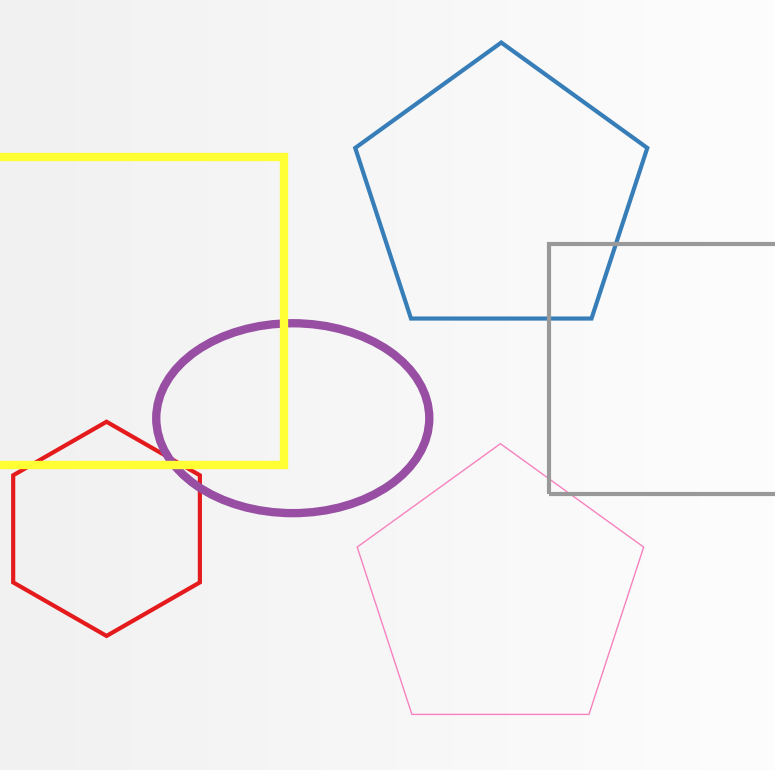[{"shape": "hexagon", "thickness": 1.5, "radius": 0.7, "center": [0.137, 0.313]}, {"shape": "pentagon", "thickness": 1.5, "radius": 0.99, "center": [0.647, 0.747]}, {"shape": "oval", "thickness": 3, "radius": 0.88, "center": [0.378, 0.457]}, {"shape": "square", "thickness": 3, "radius": 1.0, "center": [0.167, 0.596]}, {"shape": "pentagon", "thickness": 0.5, "radius": 0.97, "center": [0.646, 0.229]}, {"shape": "square", "thickness": 1.5, "radius": 0.81, "center": [0.871, 0.521]}]